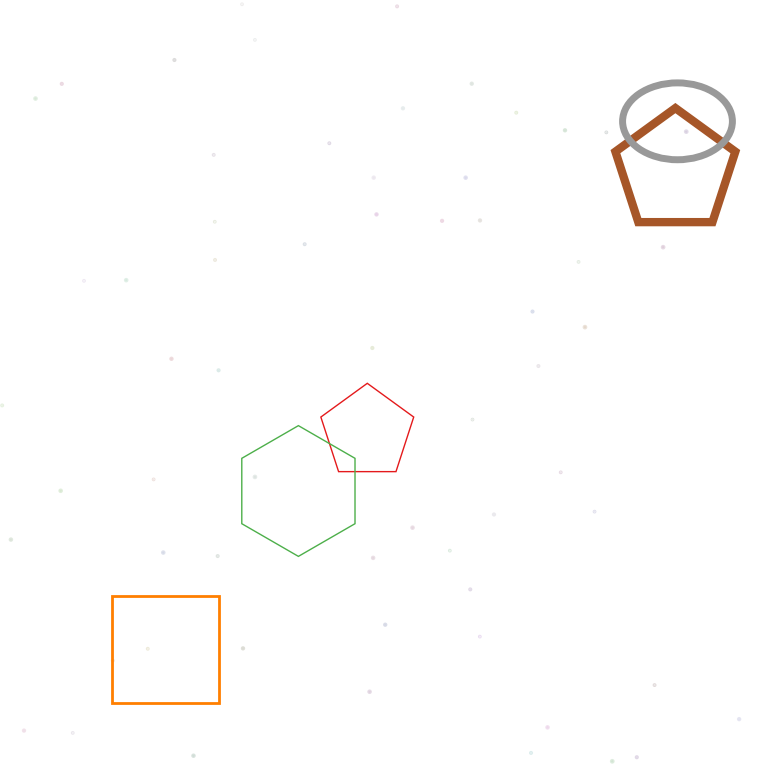[{"shape": "pentagon", "thickness": 0.5, "radius": 0.32, "center": [0.477, 0.439]}, {"shape": "hexagon", "thickness": 0.5, "radius": 0.42, "center": [0.388, 0.362]}, {"shape": "square", "thickness": 1, "radius": 0.35, "center": [0.215, 0.156]}, {"shape": "pentagon", "thickness": 3, "radius": 0.41, "center": [0.877, 0.778]}, {"shape": "oval", "thickness": 2.5, "radius": 0.36, "center": [0.88, 0.842]}]